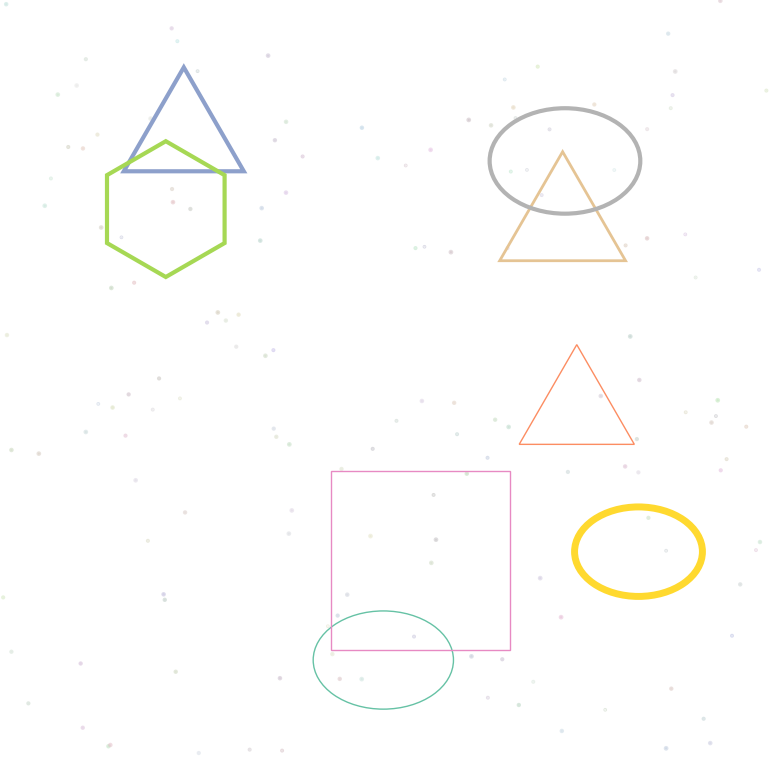[{"shape": "oval", "thickness": 0.5, "radius": 0.46, "center": [0.498, 0.143]}, {"shape": "triangle", "thickness": 0.5, "radius": 0.43, "center": [0.749, 0.466]}, {"shape": "triangle", "thickness": 1.5, "radius": 0.45, "center": [0.239, 0.823]}, {"shape": "square", "thickness": 0.5, "radius": 0.58, "center": [0.546, 0.272]}, {"shape": "hexagon", "thickness": 1.5, "radius": 0.44, "center": [0.215, 0.728]}, {"shape": "oval", "thickness": 2.5, "radius": 0.42, "center": [0.829, 0.284]}, {"shape": "triangle", "thickness": 1, "radius": 0.47, "center": [0.731, 0.709]}, {"shape": "oval", "thickness": 1.5, "radius": 0.49, "center": [0.734, 0.791]}]